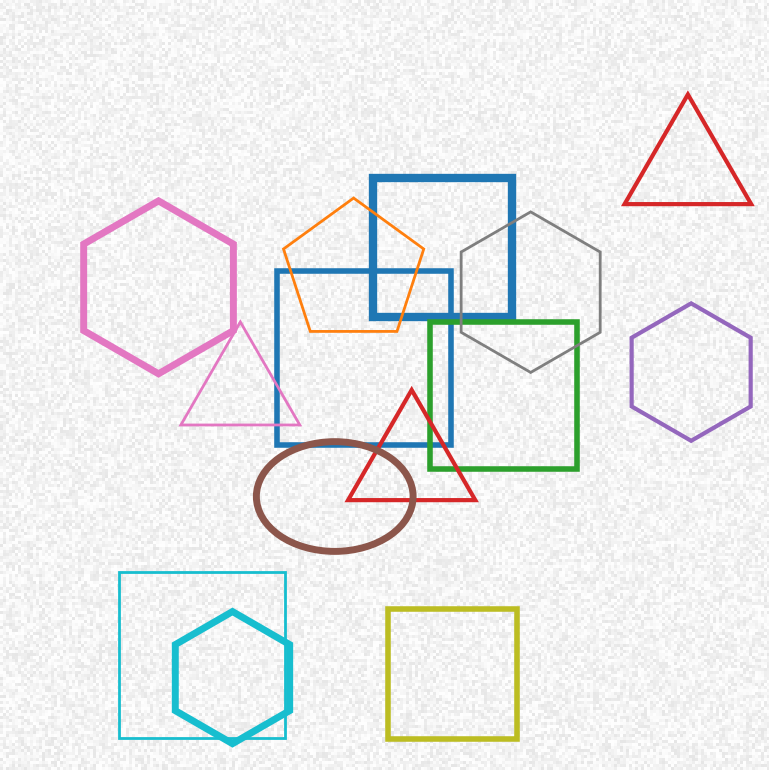[{"shape": "square", "thickness": 2, "radius": 0.57, "center": [0.473, 0.535]}, {"shape": "square", "thickness": 3, "radius": 0.45, "center": [0.574, 0.678]}, {"shape": "pentagon", "thickness": 1, "radius": 0.48, "center": [0.459, 0.647]}, {"shape": "square", "thickness": 2, "radius": 0.48, "center": [0.654, 0.486]}, {"shape": "triangle", "thickness": 1.5, "radius": 0.47, "center": [0.893, 0.782]}, {"shape": "triangle", "thickness": 1.5, "radius": 0.48, "center": [0.535, 0.398]}, {"shape": "hexagon", "thickness": 1.5, "radius": 0.45, "center": [0.898, 0.517]}, {"shape": "oval", "thickness": 2.5, "radius": 0.51, "center": [0.435, 0.355]}, {"shape": "hexagon", "thickness": 2.5, "radius": 0.56, "center": [0.206, 0.627]}, {"shape": "triangle", "thickness": 1, "radius": 0.45, "center": [0.312, 0.493]}, {"shape": "hexagon", "thickness": 1, "radius": 0.52, "center": [0.689, 0.621]}, {"shape": "square", "thickness": 2, "radius": 0.42, "center": [0.587, 0.125]}, {"shape": "square", "thickness": 1, "radius": 0.54, "center": [0.262, 0.15]}, {"shape": "hexagon", "thickness": 2.5, "radius": 0.43, "center": [0.302, 0.12]}]